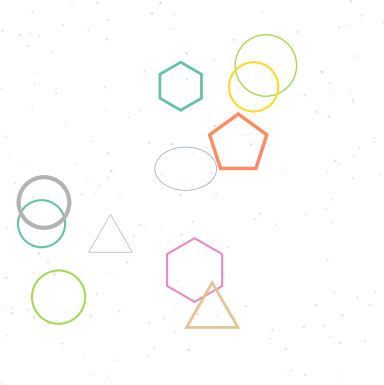[{"shape": "circle", "thickness": 1.5, "radius": 0.31, "center": [0.108, 0.419]}, {"shape": "hexagon", "thickness": 2, "radius": 0.31, "center": [0.469, 0.776]}, {"shape": "pentagon", "thickness": 2.5, "radius": 0.39, "center": [0.619, 0.626]}, {"shape": "oval", "thickness": 0.5, "radius": 0.4, "center": [0.482, 0.562]}, {"shape": "hexagon", "thickness": 1.5, "radius": 0.41, "center": [0.506, 0.299]}, {"shape": "circle", "thickness": 1, "radius": 0.4, "center": [0.691, 0.83]}, {"shape": "circle", "thickness": 1.5, "radius": 0.35, "center": [0.152, 0.228]}, {"shape": "circle", "thickness": 1.5, "radius": 0.32, "center": [0.659, 0.774]}, {"shape": "triangle", "thickness": 2, "radius": 0.39, "center": [0.551, 0.188]}, {"shape": "triangle", "thickness": 0.5, "radius": 0.33, "center": [0.287, 0.378]}, {"shape": "circle", "thickness": 3, "radius": 0.33, "center": [0.114, 0.474]}]